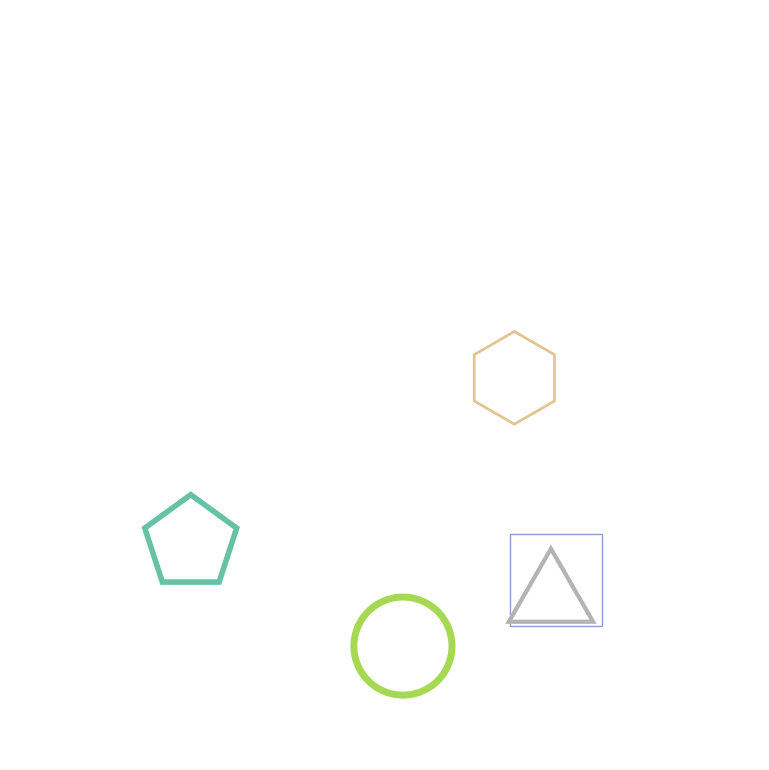[{"shape": "pentagon", "thickness": 2, "radius": 0.31, "center": [0.248, 0.295]}, {"shape": "square", "thickness": 0.5, "radius": 0.3, "center": [0.722, 0.247]}, {"shape": "circle", "thickness": 2.5, "radius": 0.32, "center": [0.523, 0.161]}, {"shape": "hexagon", "thickness": 1, "radius": 0.3, "center": [0.668, 0.509]}, {"shape": "triangle", "thickness": 1.5, "radius": 0.32, "center": [0.716, 0.224]}]